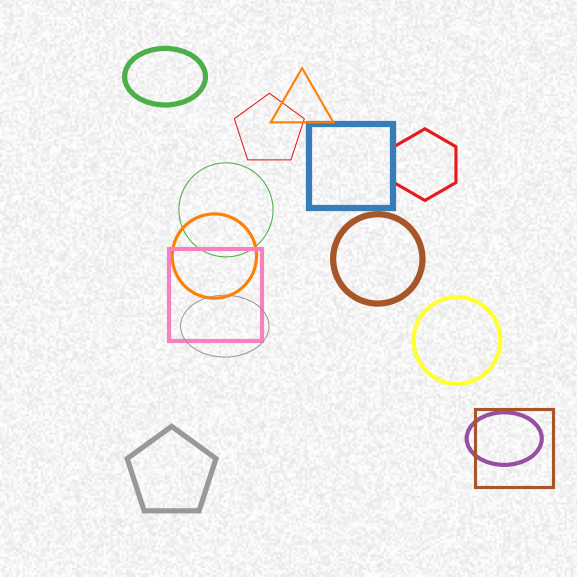[{"shape": "hexagon", "thickness": 1.5, "radius": 0.31, "center": [0.736, 0.714]}, {"shape": "pentagon", "thickness": 0.5, "radius": 0.32, "center": [0.466, 0.774]}, {"shape": "square", "thickness": 3, "radius": 0.36, "center": [0.607, 0.712]}, {"shape": "circle", "thickness": 0.5, "radius": 0.41, "center": [0.391, 0.636]}, {"shape": "oval", "thickness": 2.5, "radius": 0.35, "center": [0.286, 0.866]}, {"shape": "oval", "thickness": 2, "radius": 0.33, "center": [0.873, 0.24]}, {"shape": "triangle", "thickness": 1, "radius": 0.31, "center": [0.523, 0.819]}, {"shape": "circle", "thickness": 1.5, "radius": 0.36, "center": [0.371, 0.556]}, {"shape": "circle", "thickness": 2, "radius": 0.38, "center": [0.791, 0.41]}, {"shape": "square", "thickness": 1.5, "radius": 0.34, "center": [0.891, 0.223]}, {"shape": "circle", "thickness": 3, "radius": 0.39, "center": [0.654, 0.551]}, {"shape": "square", "thickness": 2, "radius": 0.4, "center": [0.374, 0.488]}, {"shape": "oval", "thickness": 0.5, "radius": 0.38, "center": [0.389, 0.434]}, {"shape": "pentagon", "thickness": 2.5, "radius": 0.4, "center": [0.297, 0.18]}]